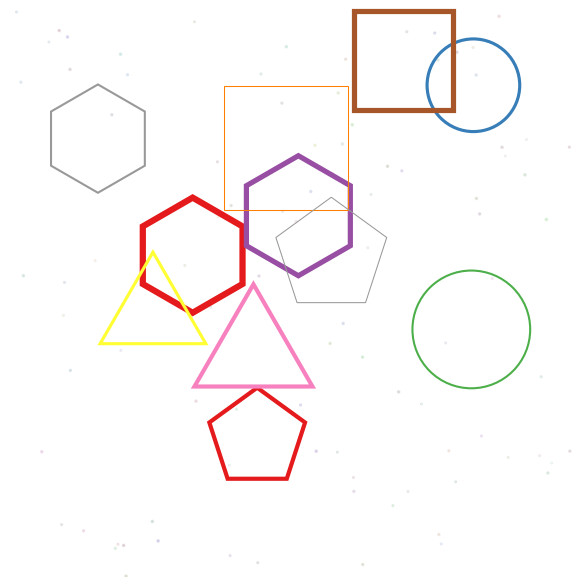[{"shape": "hexagon", "thickness": 3, "radius": 0.5, "center": [0.334, 0.557]}, {"shape": "pentagon", "thickness": 2, "radius": 0.44, "center": [0.445, 0.241]}, {"shape": "circle", "thickness": 1.5, "radius": 0.4, "center": [0.82, 0.852]}, {"shape": "circle", "thickness": 1, "radius": 0.51, "center": [0.816, 0.429]}, {"shape": "hexagon", "thickness": 2.5, "radius": 0.52, "center": [0.517, 0.626]}, {"shape": "square", "thickness": 0.5, "radius": 0.53, "center": [0.496, 0.743]}, {"shape": "triangle", "thickness": 1.5, "radius": 0.53, "center": [0.265, 0.457]}, {"shape": "square", "thickness": 2.5, "radius": 0.43, "center": [0.699, 0.895]}, {"shape": "triangle", "thickness": 2, "radius": 0.59, "center": [0.439, 0.389]}, {"shape": "pentagon", "thickness": 0.5, "radius": 0.5, "center": [0.574, 0.557]}, {"shape": "hexagon", "thickness": 1, "radius": 0.47, "center": [0.17, 0.759]}]